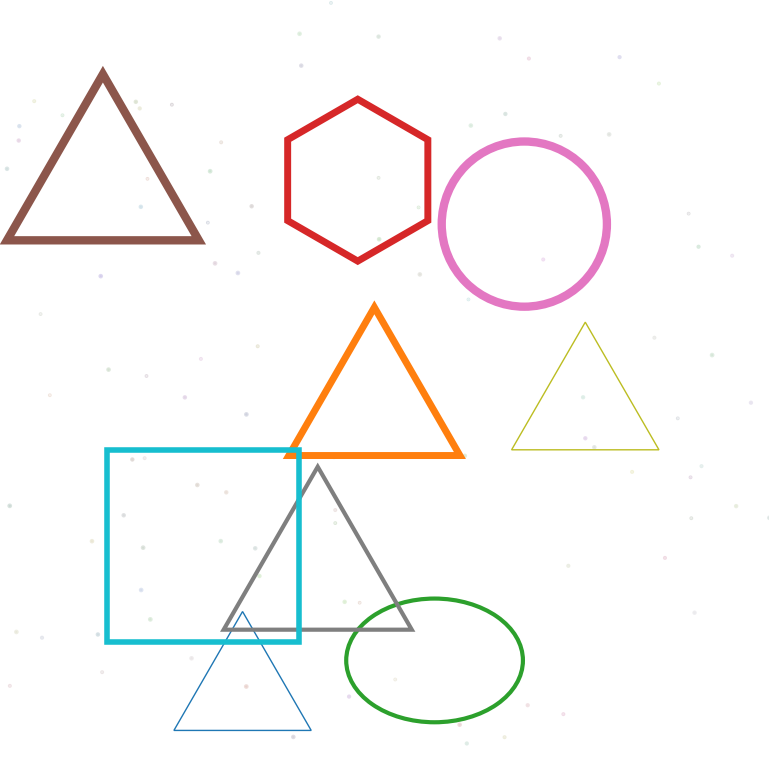[{"shape": "triangle", "thickness": 0.5, "radius": 0.51, "center": [0.315, 0.103]}, {"shape": "triangle", "thickness": 2.5, "radius": 0.64, "center": [0.486, 0.473]}, {"shape": "oval", "thickness": 1.5, "radius": 0.57, "center": [0.564, 0.142]}, {"shape": "hexagon", "thickness": 2.5, "radius": 0.53, "center": [0.465, 0.766]}, {"shape": "triangle", "thickness": 3, "radius": 0.72, "center": [0.134, 0.76]}, {"shape": "circle", "thickness": 3, "radius": 0.54, "center": [0.681, 0.709]}, {"shape": "triangle", "thickness": 1.5, "radius": 0.71, "center": [0.413, 0.253]}, {"shape": "triangle", "thickness": 0.5, "radius": 0.55, "center": [0.76, 0.471]}, {"shape": "square", "thickness": 2, "radius": 0.62, "center": [0.263, 0.291]}]